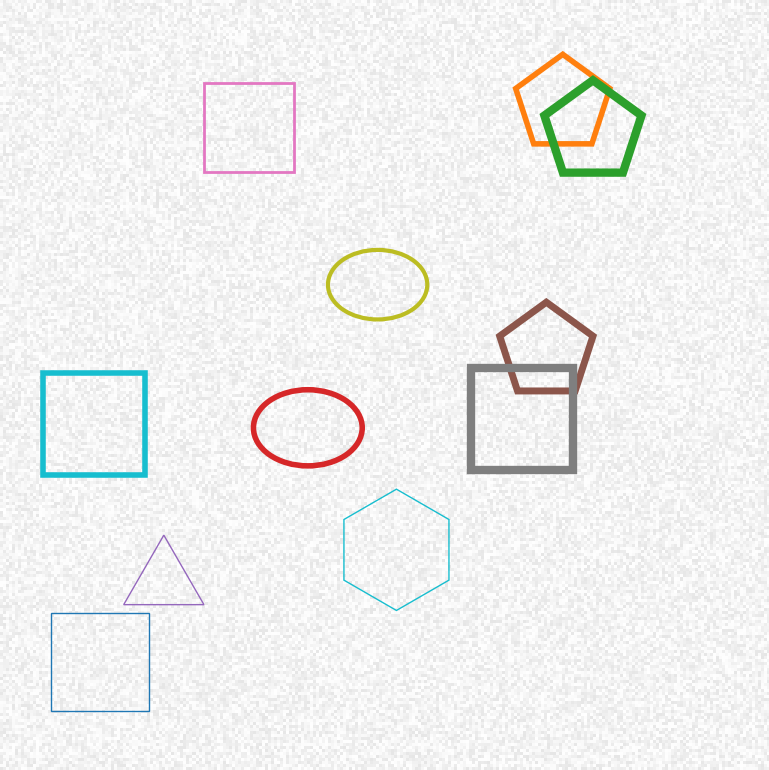[{"shape": "square", "thickness": 0.5, "radius": 0.32, "center": [0.129, 0.14]}, {"shape": "pentagon", "thickness": 2, "radius": 0.32, "center": [0.731, 0.865]}, {"shape": "pentagon", "thickness": 3, "radius": 0.33, "center": [0.77, 0.829]}, {"shape": "oval", "thickness": 2, "radius": 0.35, "center": [0.4, 0.444]}, {"shape": "triangle", "thickness": 0.5, "radius": 0.3, "center": [0.213, 0.245]}, {"shape": "pentagon", "thickness": 2.5, "radius": 0.32, "center": [0.71, 0.544]}, {"shape": "square", "thickness": 1, "radius": 0.29, "center": [0.323, 0.834]}, {"shape": "square", "thickness": 3, "radius": 0.33, "center": [0.678, 0.456]}, {"shape": "oval", "thickness": 1.5, "radius": 0.32, "center": [0.49, 0.63]}, {"shape": "hexagon", "thickness": 0.5, "radius": 0.39, "center": [0.515, 0.286]}, {"shape": "square", "thickness": 2, "radius": 0.33, "center": [0.122, 0.449]}]